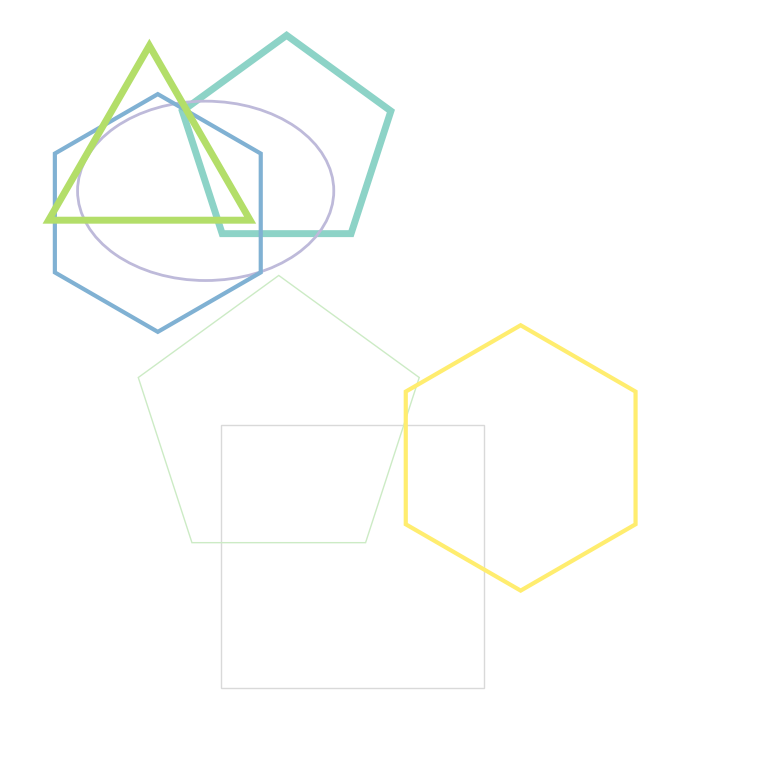[{"shape": "pentagon", "thickness": 2.5, "radius": 0.71, "center": [0.372, 0.812]}, {"shape": "oval", "thickness": 1, "radius": 0.83, "center": [0.267, 0.752]}, {"shape": "hexagon", "thickness": 1.5, "radius": 0.77, "center": [0.205, 0.723]}, {"shape": "triangle", "thickness": 2.5, "radius": 0.76, "center": [0.194, 0.79]}, {"shape": "square", "thickness": 0.5, "radius": 0.85, "center": [0.458, 0.278]}, {"shape": "pentagon", "thickness": 0.5, "radius": 0.96, "center": [0.362, 0.45]}, {"shape": "hexagon", "thickness": 1.5, "radius": 0.86, "center": [0.676, 0.405]}]